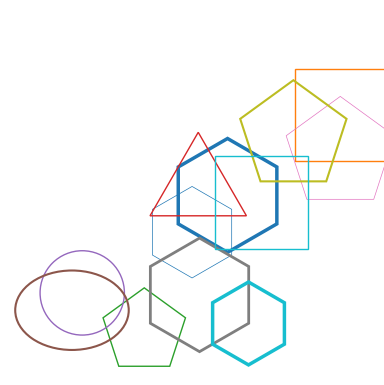[{"shape": "hexagon", "thickness": 2.5, "radius": 0.74, "center": [0.591, 0.492]}, {"shape": "hexagon", "thickness": 0.5, "radius": 0.59, "center": [0.499, 0.397]}, {"shape": "square", "thickness": 1, "radius": 0.6, "center": [0.886, 0.701]}, {"shape": "pentagon", "thickness": 1, "radius": 0.56, "center": [0.375, 0.14]}, {"shape": "triangle", "thickness": 1, "radius": 0.72, "center": [0.515, 0.512]}, {"shape": "circle", "thickness": 1, "radius": 0.55, "center": [0.214, 0.239]}, {"shape": "oval", "thickness": 1.5, "radius": 0.74, "center": [0.187, 0.194]}, {"shape": "pentagon", "thickness": 0.5, "radius": 0.74, "center": [0.884, 0.602]}, {"shape": "hexagon", "thickness": 2, "radius": 0.74, "center": [0.518, 0.234]}, {"shape": "pentagon", "thickness": 1.5, "radius": 0.73, "center": [0.762, 0.646]}, {"shape": "square", "thickness": 1, "radius": 0.61, "center": [0.679, 0.474]}, {"shape": "hexagon", "thickness": 2.5, "radius": 0.54, "center": [0.645, 0.16]}]